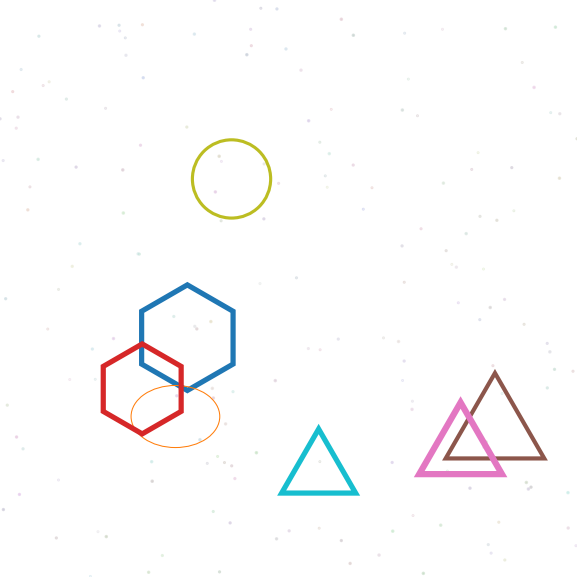[{"shape": "hexagon", "thickness": 2.5, "radius": 0.46, "center": [0.324, 0.414]}, {"shape": "oval", "thickness": 0.5, "radius": 0.38, "center": [0.304, 0.278]}, {"shape": "hexagon", "thickness": 2.5, "radius": 0.39, "center": [0.246, 0.326]}, {"shape": "triangle", "thickness": 2, "radius": 0.49, "center": [0.857, 0.255]}, {"shape": "triangle", "thickness": 3, "radius": 0.41, "center": [0.798, 0.219]}, {"shape": "circle", "thickness": 1.5, "radius": 0.34, "center": [0.401, 0.689]}, {"shape": "triangle", "thickness": 2.5, "radius": 0.37, "center": [0.552, 0.182]}]